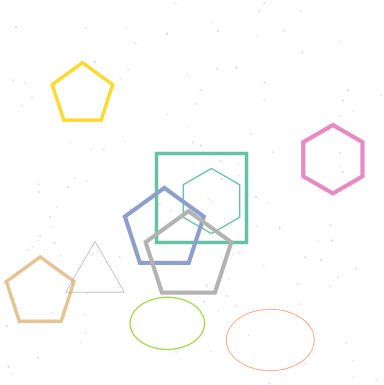[{"shape": "square", "thickness": 2.5, "radius": 0.58, "center": [0.522, 0.487]}, {"shape": "hexagon", "thickness": 1, "radius": 0.42, "center": [0.549, 0.478]}, {"shape": "oval", "thickness": 0.5, "radius": 0.57, "center": [0.702, 0.117]}, {"shape": "pentagon", "thickness": 3, "radius": 0.54, "center": [0.427, 0.404]}, {"shape": "hexagon", "thickness": 3, "radius": 0.44, "center": [0.865, 0.586]}, {"shape": "oval", "thickness": 1, "radius": 0.48, "center": [0.435, 0.16]}, {"shape": "pentagon", "thickness": 2.5, "radius": 0.41, "center": [0.214, 0.755]}, {"shape": "pentagon", "thickness": 2.5, "radius": 0.46, "center": [0.104, 0.24]}, {"shape": "triangle", "thickness": 0.5, "radius": 0.44, "center": [0.247, 0.285]}, {"shape": "pentagon", "thickness": 3, "radius": 0.59, "center": [0.49, 0.335]}]